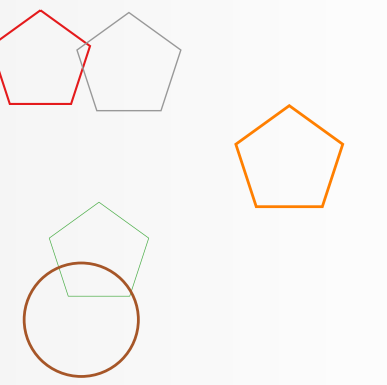[{"shape": "pentagon", "thickness": 1.5, "radius": 0.67, "center": [0.104, 0.839]}, {"shape": "pentagon", "thickness": 0.5, "radius": 0.67, "center": [0.255, 0.34]}, {"shape": "pentagon", "thickness": 2, "radius": 0.73, "center": [0.747, 0.58]}, {"shape": "circle", "thickness": 2, "radius": 0.74, "center": [0.21, 0.17]}, {"shape": "pentagon", "thickness": 1, "radius": 0.7, "center": [0.333, 0.827]}]